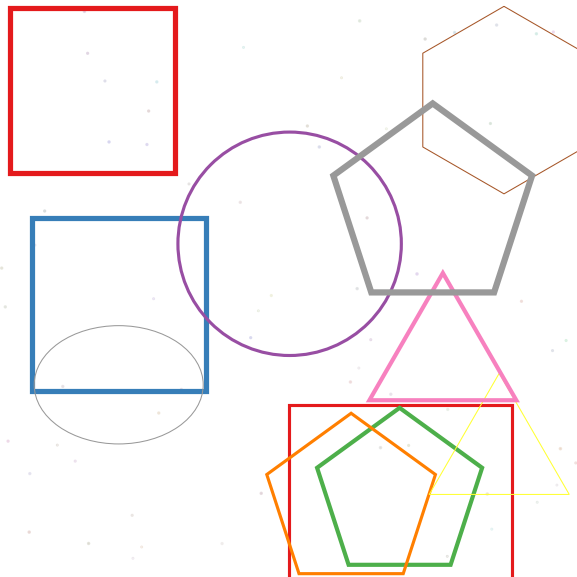[{"shape": "square", "thickness": 1.5, "radius": 0.96, "center": [0.694, 0.105]}, {"shape": "square", "thickness": 2.5, "radius": 0.71, "center": [0.16, 0.843]}, {"shape": "square", "thickness": 2.5, "radius": 0.75, "center": [0.206, 0.472]}, {"shape": "pentagon", "thickness": 2, "radius": 0.75, "center": [0.692, 0.143]}, {"shape": "circle", "thickness": 1.5, "radius": 0.97, "center": [0.502, 0.577]}, {"shape": "pentagon", "thickness": 1.5, "radius": 0.77, "center": [0.608, 0.13]}, {"shape": "triangle", "thickness": 0.5, "radius": 0.7, "center": [0.865, 0.213]}, {"shape": "hexagon", "thickness": 0.5, "radius": 0.81, "center": [0.873, 0.826]}, {"shape": "triangle", "thickness": 2, "radius": 0.73, "center": [0.767, 0.38]}, {"shape": "oval", "thickness": 0.5, "radius": 0.73, "center": [0.206, 0.333]}, {"shape": "pentagon", "thickness": 3, "radius": 0.9, "center": [0.749, 0.639]}]